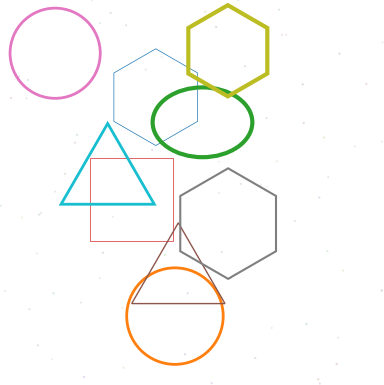[{"shape": "hexagon", "thickness": 0.5, "radius": 0.63, "center": [0.405, 0.748]}, {"shape": "circle", "thickness": 2, "radius": 0.63, "center": [0.454, 0.179]}, {"shape": "oval", "thickness": 3, "radius": 0.65, "center": [0.526, 0.682]}, {"shape": "square", "thickness": 0.5, "radius": 0.54, "center": [0.341, 0.483]}, {"shape": "triangle", "thickness": 1, "radius": 0.7, "center": [0.463, 0.281]}, {"shape": "circle", "thickness": 2, "radius": 0.59, "center": [0.143, 0.862]}, {"shape": "hexagon", "thickness": 1.5, "radius": 0.72, "center": [0.593, 0.419]}, {"shape": "hexagon", "thickness": 3, "radius": 0.59, "center": [0.592, 0.868]}, {"shape": "triangle", "thickness": 2, "radius": 0.7, "center": [0.28, 0.539]}]